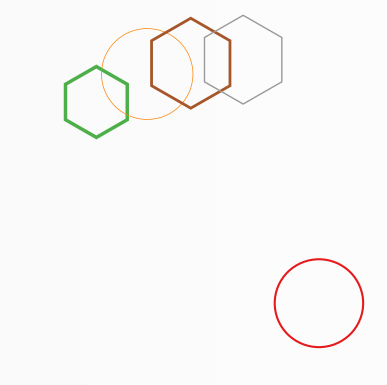[{"shape": "circle", "thickness": 1.5, "radius": 0.57, "center": [0.823, 0.212]}, {"shape": "hexagon", "thickness": 2.5, "radius": 0.46, "center": [0.249, 0.735]}, {"shape": "circle", "thickness": 0.5, "radius": 0.59, "center": [0.38, 0.808]}, {"shape": "hexagon", "thickness": 2, "radius": 0.58, "center": [0.492, 0.836]}, {"shape": "hexagon", "thickness": 1, "radius": 0.58, "center": [0.627, 0.845]}]